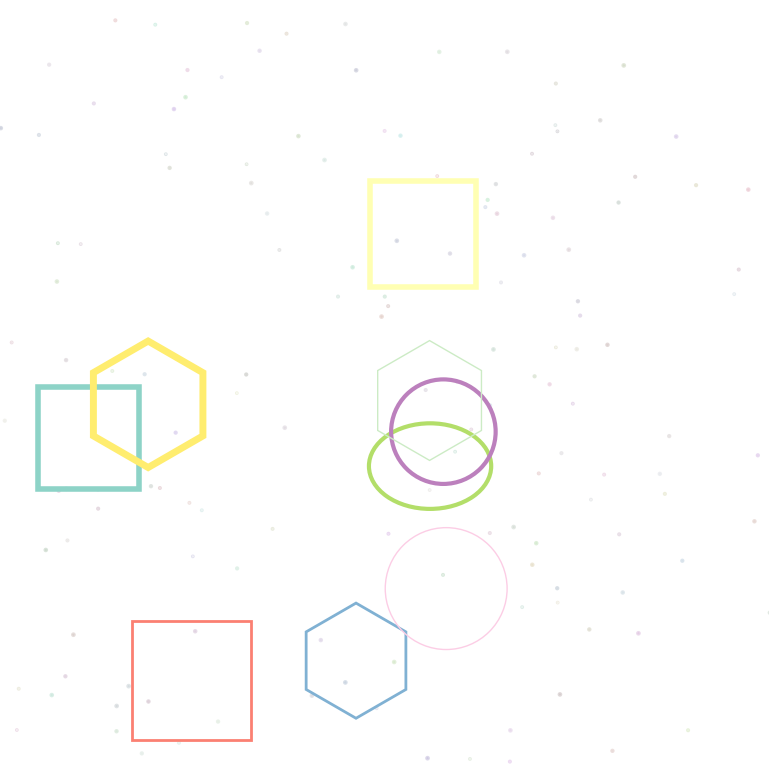[{"shape": "square", "thickness": 2, "radius": 0.33, "center": [0.115, 0.431]}, {"shape": "square", "thickness": 2, "radius": 0.35, "center": [0.55, 0.696]}, {"shape": "square", "thickness": 1, "radius": 0.39, "center": [0.249, 0.116]}, {"shape": "hexagon", "thickness": 1, "radius": 0.37, "center": [0.462, 0.142]}, {"shape": "oval", "thickness": 1.5, "radius": 0.4, "center": [0.559, 0.395]}, {"shape": "circle", "thickness": 0.5, "radius": 0.4, "center": [0.579, 0.236]}, {"shape": "circle", "thickness": 1.5, "radius": 0.34, "center": [0.576, 0.439]}, {"shape": "hexagon", "thickness": 0.5, "radius": 0.39, "center": [0.558, 0.48]}, {"shape": "hexagon", "thickness": 2.5, "radius": 0.41, "center": [0.192, 0.475]}]